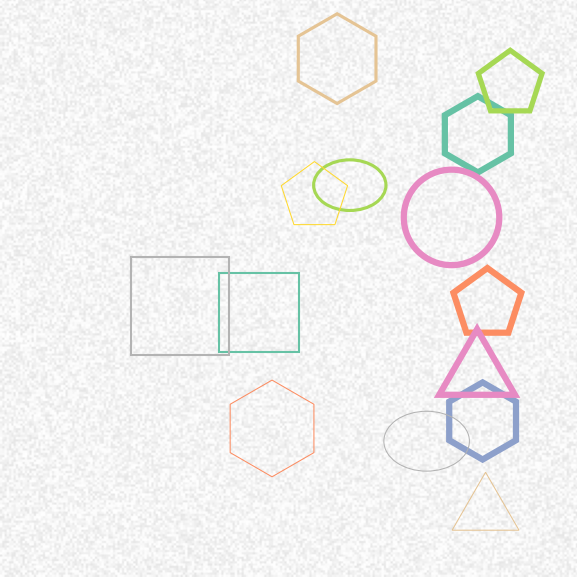[{"shape": "square", "thickness": 1, "radius": 0.34, "center": [0.448, 0.458]}, {"shape": "hexagon", "thickness": 3, "radius": 0.33, "center": [0.827, 0.767]}, {"shape": "hexagon", "thickness": 0.5, "radius": 0.42, "center": [0.471, 0.257]}, {"shape": "pentagon", "thickness": 3, "radius": 0.31, "center": [0.844, 0.473]}, {"shape": "hexagon", "thickness": 3, "radius": 0.33, "center": [0.836, 0.27]}, {"shape": "circle", "thickness": 3, "radius": 0.41, "center": [0.782, 0.623]}, {"shape": "triangle", "thickness": 3, "radius": 0.38, "center": [0.826, 0.353]}, {"shape": "oval", "thickness": 1.5, "radius": 0.31, "center": [0.606, 0.679]}, {"shape": "pentagon", "thickness": 2.5, "radius": 0.29, "center": [0.883, 0.854]}, {"shape": "pentagon", "thickness": 0.5, "radius": 0.3, "center": [0.544, 0.659]}, {"shape": "hexagon", "thickness": 1.5, "radius": 0.39, "center": [0.584, 0.898]}, {"shape": "triangle", "thickness": 0.5, "radius": 0.33, "center": [0.841, 0.114]}, {"shape": "square", "thickness": 1, "radius": 0.42, "center": [0.312, 0.469]}, {"shape": "oval", "thickness": 0.5, "radius": 0.37, "center": [0.739, 0.235]}]